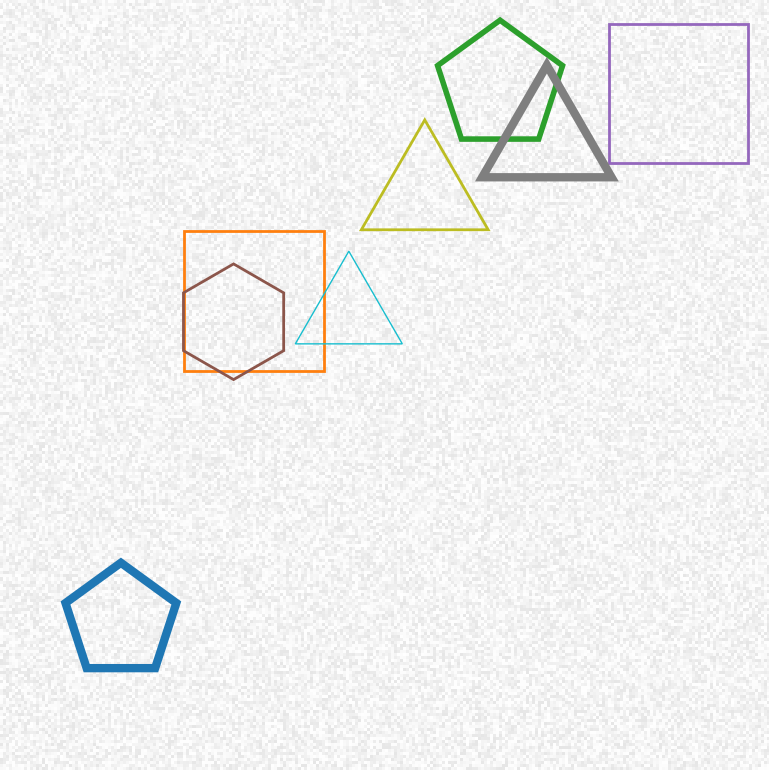[{"shape": "pentagon", "thickness": 3, "radius": 0.38, "center": [0.157, 0.193]}, {"shape": "square", "thickness": 1, "radius": 0.45, "center": [0.33, 0.609]}, {"shape": "pentagon", "thickness": 2, "radius": 0.43, "center": [0.649, 0.888]}, {"shape": "square", "thickness": 1, "radius": 0.45, "center": [0.881, 0.878]}, {"shape": "hexagon", "thickness": 1, "radius": 0.38, "center": [0.303, 0.582]}, {"shape": "triangle", "thickness": 3, "radius": 0.49, "center": [0.71, 0.818]}, {"shape": "triangle", "thickness": 1, "radius": 0.48, "center": [0.552, 0.749]}, {"shape": "triangle", "thickness": 0.5, "radius": 0.4, "center": [0.453, 0.594]}]